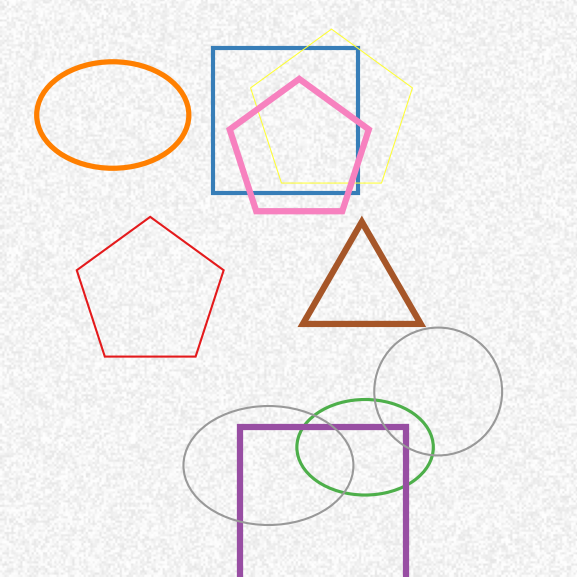[{"shape": "pentagon", "thickness": 1, "radius": 0.67, "center": [0.26, 0.49]}, {"shape": "square", "thickness": 2, "radius": 0.63, "center": [0.494, 0.791]}, {"shape": "oval", "thickness": 1.5, "radius": 0.59, "center": [0.632, 0.225]}, {"shape": "square", "thickness": 3, "radius": 0.72, "center": [0.56, 0.115]}, {"shape": "oval", "thickness": 2.5, "radius": 0.66, "center": [0.195, 0.8]}, {"shape": "pentagon", "thickness": 0.5, "radius": 0.74, "center": [0.574, 0.801]}, {"shape": "triangle", "thickness": 3, "radius": 0.59, "center": [0.627, 0.497]}, {"shape": "pentagon", "thickness": 3, "radius": 0.63, "center": [0.518, 0.736]}, {"shape": "oval", "thickness": 1, "radius": 0.74, "center": [0.465, 0.193]}, {"shape": "circle", "thickness": 1, "radius": 0.55, "center": [0.759, 0.321]}]